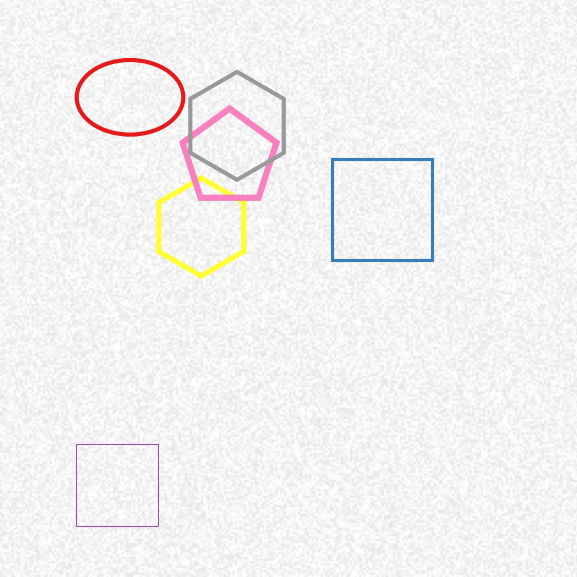[{"shape": "oval", "thickness": 2, "radius": 0.46, "center": [0.225, 0.831]}, {"shape": "square", "thickness": 1.5, "radius": 0.44, "center": [0.662, 0.636]}, {"shape": "square", "thickness": 0.5, "radius": 0.35, "center": [0.202, 0.16]}, {"shape": "hexagon", "thickness": 2.5, "radius": 0.42, "center": [0.348, 0.606]}, {"shape": "pentagon", "thickness": 3, "radius": 0.43, "center": [0.398, 0.726]}, {"shape": "hexagon", "thickness": 2, "radius": 0.47, "center": [0.41, 0.781]}]